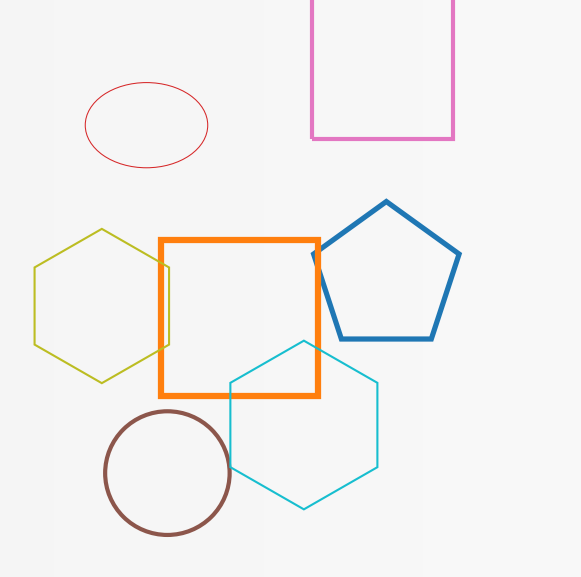[{"shape": "pentagon", "thickness": 2.5, "radius": 0.66, "center": [0.665, 0.519]}, {"shape": "square", "thickness": 3, "radius": 0.67, "center": [0.412, 0.449]}, {"shape": "oval", "thickness": 0.5, "radius": 0.53, "center": [0.252, 0.782]}, {"shape": "circle", "thickness": 2, "radius": 0.54, "center": [0.288, 0.18]}, {"shape": "square", "thickness": 2, "radius": 0.61, "center": [0.658, 0.88]}, {"shape": "hexagon", "thickness": 1, "radius": 0.67, "center": [0.175, 0.469]}, {"shape": "hexagon", "thickness": 1, "radius": 0.73, "center": [0.523, 0.263]}]